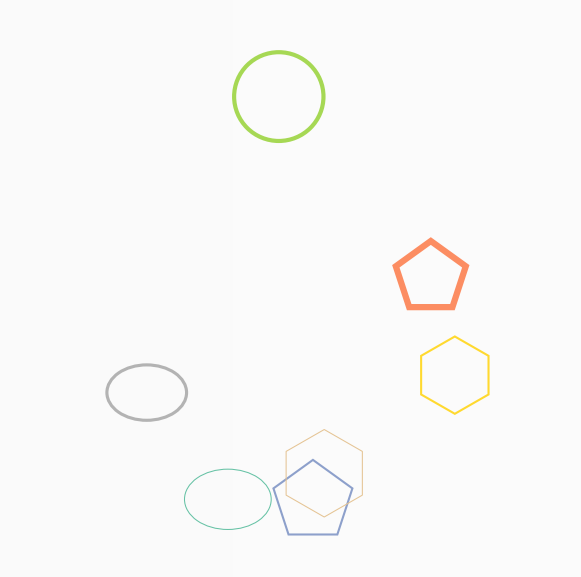[{"shape": "oval", "thickness": 0.5, "radius": 0.37, "center": [0.392, 0.135]}, {"shape": "pentagon", "thickness": 3, "radius": 0.32, "center": [0.741, 0.518]}, {"shape": "pentagon", "thickness": 1, "radius": 0.36, "center": [0.538, 0.131]}, {"shape": "circle", "thickness": 2, "radius": 0.38, "center": [0.48, 0.832]}, {"shape": "hexagon", "thickness": 1, "radius": 0.33, "center": [0.782, 0.35]}, {"shape": "hexagon", "thickness": 0.5, "radius": 0.38, "center": [0.558, 0.18]}, {"shape": "oval", "thickness": 1.5, "radius": 0.34, "center": [0.252, 0.319]}]